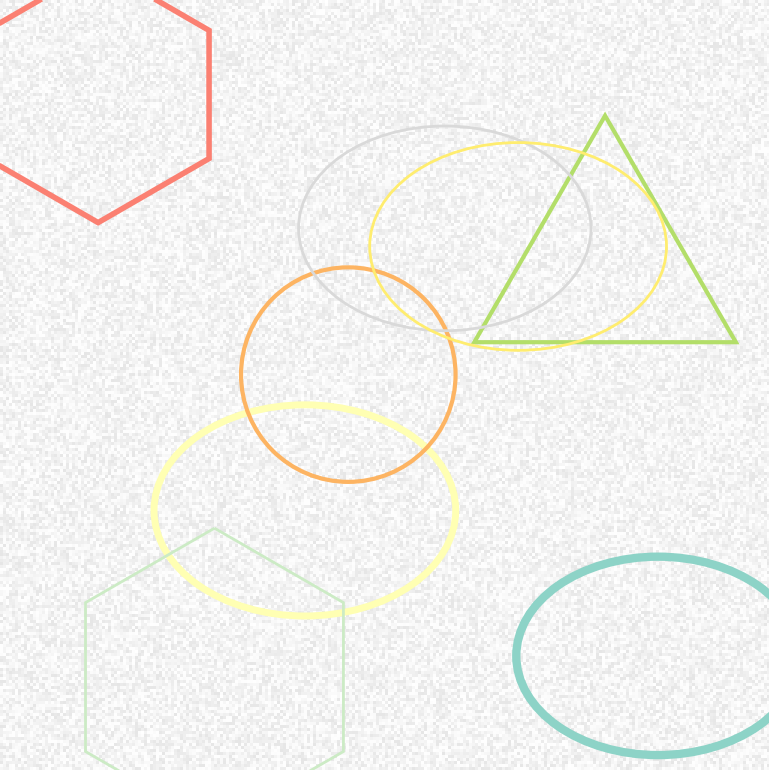[{"shape": "oval", "thickness": 3, "radius": 0.92, "center": [0.855, 0.148]}, {"shape": "oval", "thickness": 2.5, "radius": 0.98, "center": [0.396, 0.337]}, {"shape": "hexagon", "thickness": 2, "radius": 0.83, "center": [0.127, 0.877]}, {"shape": "circle", "thickness": 1.5, "radius": 0.7, "center": [0.452, 0.513]}, {"shape": "triangle", "thickness": 1.5, "radius": 0.98, "center": [0.786, 0.654]}, {"shape": "oval", "thickness": 1, "radius": 0.95, "center": [0.578, 0.703]}, {"shape": "hexagon", "thickness": 1, "radius": 0.97, "center": [0.279, 0.121]}, {"shape": "oval", "thickness": 1, "radius": 0.96, "center": [0.673, 0.68]}]